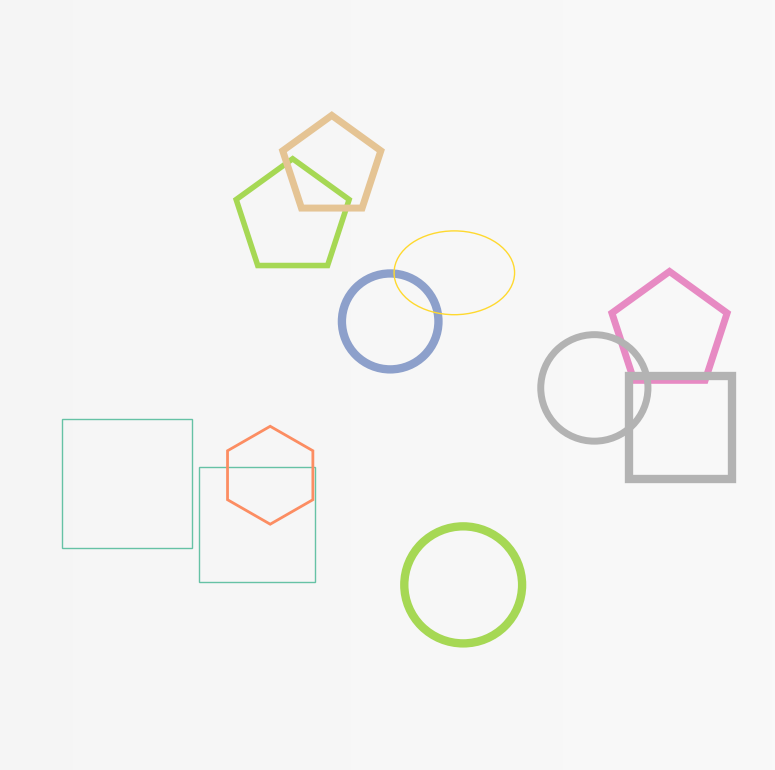[{"shape": "square", "thickness": 0.5, "radius": 0.42, "center": [0.164, 0.372]}, {"shape": "square", "thickness": 0.5, "radius": 0.37, "center": [0.331, 0.319]}, {"shape": "hexagon", "thickness": 1, "radius": 0.32, "center": [0.349, 0.383]}, {"shape": "circle", "thickness": 3, "radius": 0.31, "center": [0.503, 0.583]}, {"shape": "pentagon", "thickness": 2.5, "radius": 0.39, "center": [0.864, 0.569]}, {"shape": "circle", "thickness": 3, "radius": 0.38, "center": [0.598, 0.24]}, {"shape": "pentagon", "thickness": 2, "radius": 0.38, "center": [0.378, 0.717]}, {"shape": "oval", "thickness": 0.5, "radius": 0.39, "center": [0.586, 0.646]}, {"shape": "pentagon", "thickness": 2.5, "radius": 0.33, "center": [0.428, 0.784]}, {"shape": "square", "thickness": 3, "radius": 0.33, "center": [0.878, 0.445]}, {"shape": "circle", "thickness": 2.5, "radius": 0.35, "center": [0.767, 0.496]}]